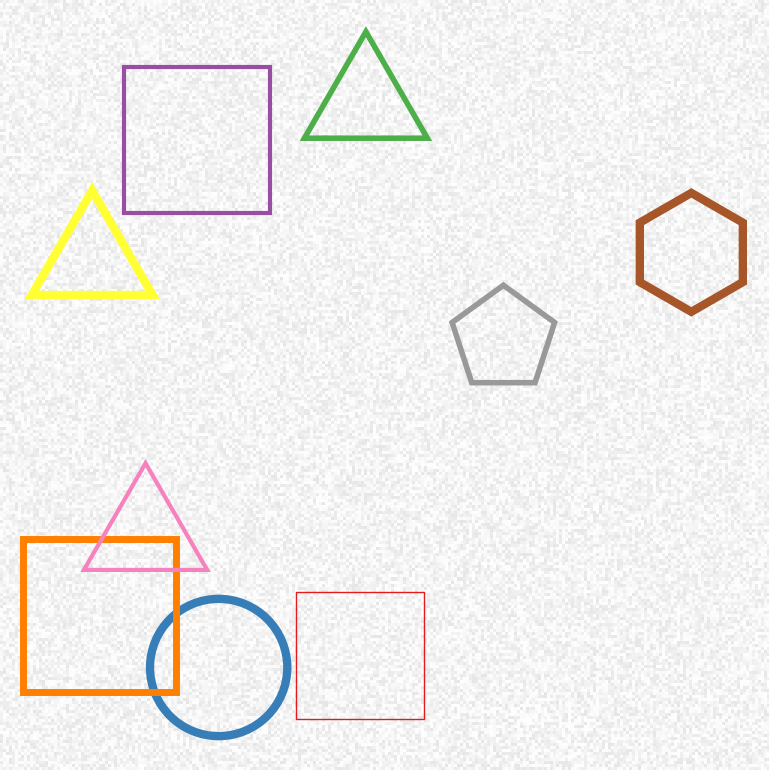[{"shape": "square", "thickness": 0.5, "radius": 0.41, "center": [0.467, 0.149]}, {"shape": "circle", "thickness": 3, "radius": 0.45, "center": [0.284, 0.133]}, {"shape": "triangle", "thickness": 2, "radius": 0.46, "center": [0.475, 0.867]}, {"shape": "square", "thickness": 1.5, "radius": 0.47, "center": [0.256, 0.818]}, {"shape": "square", "thickness": 2.5, "radius": 0.5, "center": [0.13, 0.201]}, {"shape": "triangle", "thickness": 3, "radius": 0.45, "center": [0.12, 0.662]}, {"shape": "hexagon", "thickness": 3, "radius": 0.39, "center": [0.898, 0.672]}, {"shape": "triangle", "thickness": 1.5, "radius": 0.46, "center": [0.189, 0.306]}, {"shape": "pentagon", "thickness": 2, "radius": 0.35, "center": [0.654, 0.56]}]